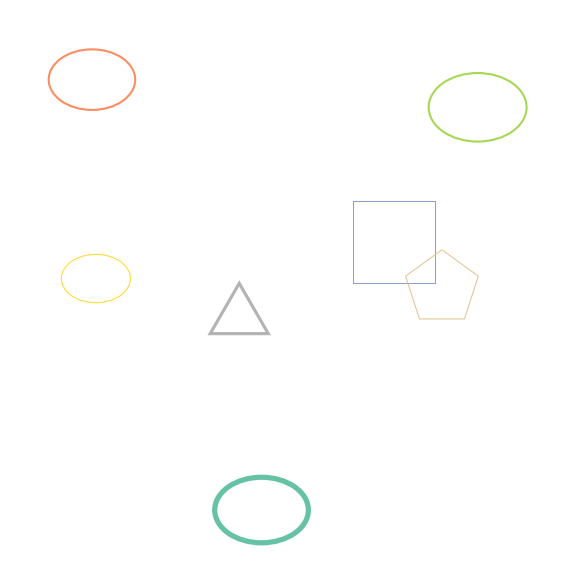[{"shape": "oval", "thickness": 2.5, "radius": 0.41, "center": [0.453, 0.116]}, {"shape": "oval", "thickness": 1, "radius": 0.37, "center": [0.159, 0.861]}, {"shape": "square", "thickness": 0.5, "radius": 0.36, "center": [0.682, 0.58]}, {"shape": "oval", "thickness": 1, "radius": 0.42, "center": [0.827, 0.813]}, {"shape": "oval", "thickness": 0.5, "radius": 0.3, "center": [0.166, 0.517]}, {"shape": "pentagon", "thickness": 0.5, "radius": 0.33, "center": [0.765, 0.5]}, {"shape": "triangle", "thickness": 1.5, "radius": 0.29, "center": [0.414, 0.45]}]